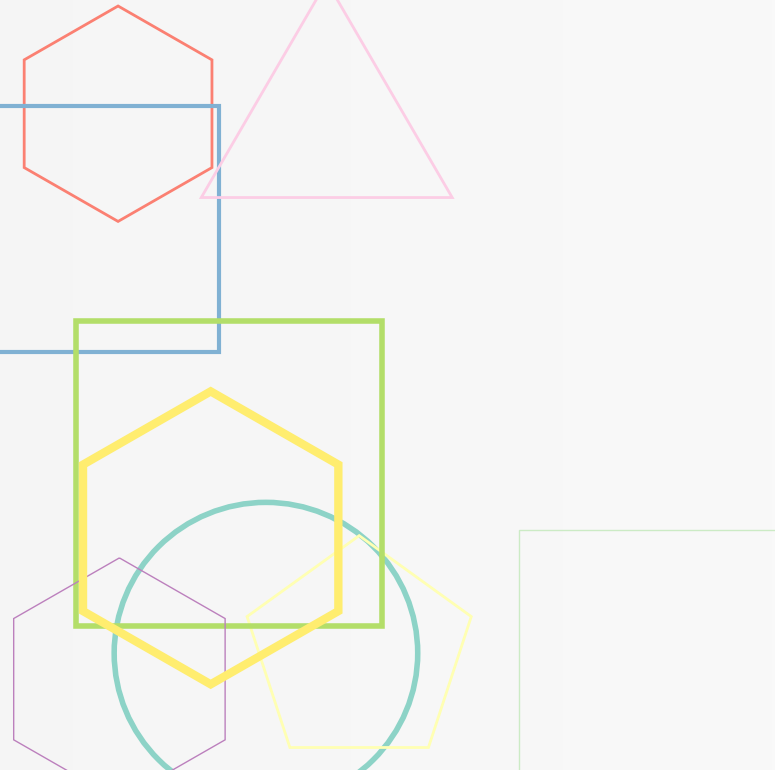[{"shape": "circle", "thickness": 2, "radius": 0.98, "center": [0.343, 0.152]}, {"shape": "pentagon", "thickness": 1, "radius": 0.76, "center": [0.463, 0.152]}, {"shape": "hexagon", "thickness": 1, "radius": 0.7, "center": [0.152, 0.852]}, {"shape": "square", "thickness": 1.5, "radius": 0.8, "center": [0.123, 0.702]}, {"shape": "square", "thickness": 2, "radius": 0.99, "center": [0.295, 0.385]}, {"shape": "triangle", "thickness": 1, "radius": 0.93, "center": [0.422, 0.837]}, {"shape": "hexagon", "thickness": 0.5, "radius": 0.79, "center": [0.154, 0.118]}, {"shape": "square", "thickness": 0.5, "radius": 0.89, "center": [0.848, 0.134]}, {"shape": "hexagon", "thickness": 3, "radius": 0.95, "center": [0.272, 0.301]}]